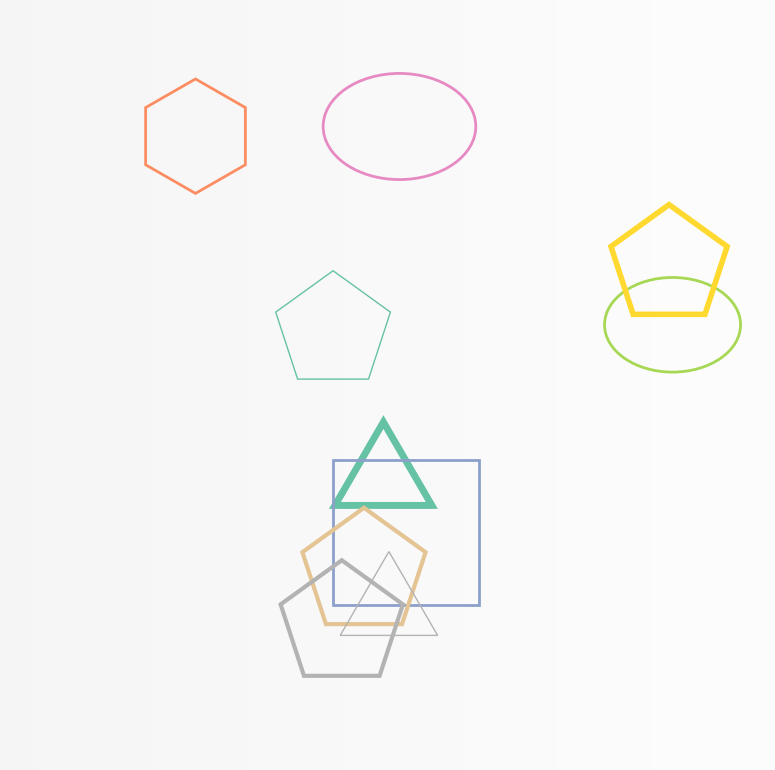[{"shape": "triangle", "thickness": 2.5, "radius": 0.36, "center": [0.495, 0.38]}, {"shape": "pentagon", "thickness": 0.5, "radius": 0.39, "center": [0.43, 0.571]}, {"shape": "hexagon", "thickness": 1, "radius": 0.37, "center": [0.252, 0.823]}, {"shape": "square", "thickness": 1, "radius": 0.47, "center": [0.523, 0.308]}, {"shape": "oval", "thickness": 1, "radius": 0.49, "center": [0.515, 0.836]}, {"shape": "oval", "thickness": 1, "radius": 0.44, "center": [0.868, 0.578]}, {"shape": "pentagon", "thickness": 2, "radius": 0.39, "center": [0.863, 0.656]}, {"shape": "pentagon", "thickness": 1.5, "radius": 0.42, "center": [0.47, 0.257]}, {"shape": "pentagon", "thickness": 1.5, "radius": 0.41, "center": [0.441, 0.189]}, {"shape": "triangle", "thickness": 0.5, "radius": 0.36, "center": [0.502, 0.211]}]